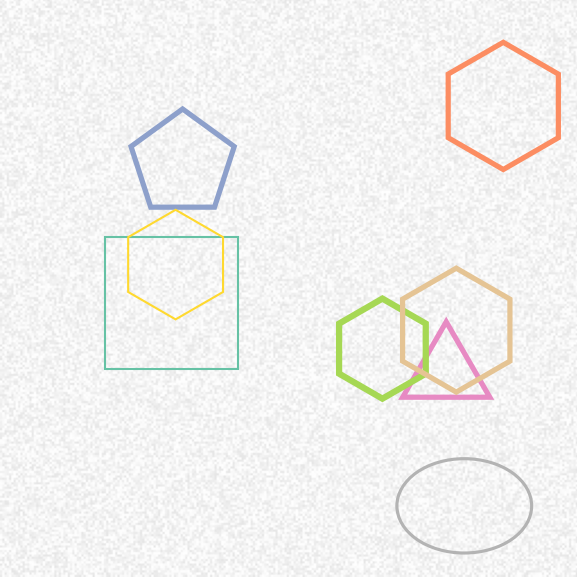[{"shape": "square", "thickness": 1, "radius": 0.57, "center": [0.297, 0.475]}, {"shape": "hexagon", "thickness": 2.5, "radius": 0.55, "center": [0.871, 0.816]}, {"shape": "pentagon", "thickness": 2.5, "radius": 0.47, "center": [0.316, 0.716]}, {"shape": "triangle", "thickness": 2.5, "radius": 0.44, "center": [0.773, 0.355]}, {"shape": "hexagon", "thickness": 3, "radius": 0.43, "center": [0.662, 0.395]}, {"shape": "hexagon", "thickness": 1, "radius": 0.47, "center": [0.304, 0.541]}, {"shape": "hexagon", "thickness": 2.5, "radius": 0.54, "center": [0.79, 0.427]}, {"shape": "oval", "thickness": 1.5, "radius": 0.58, "center": [0.804, 0.123]}]